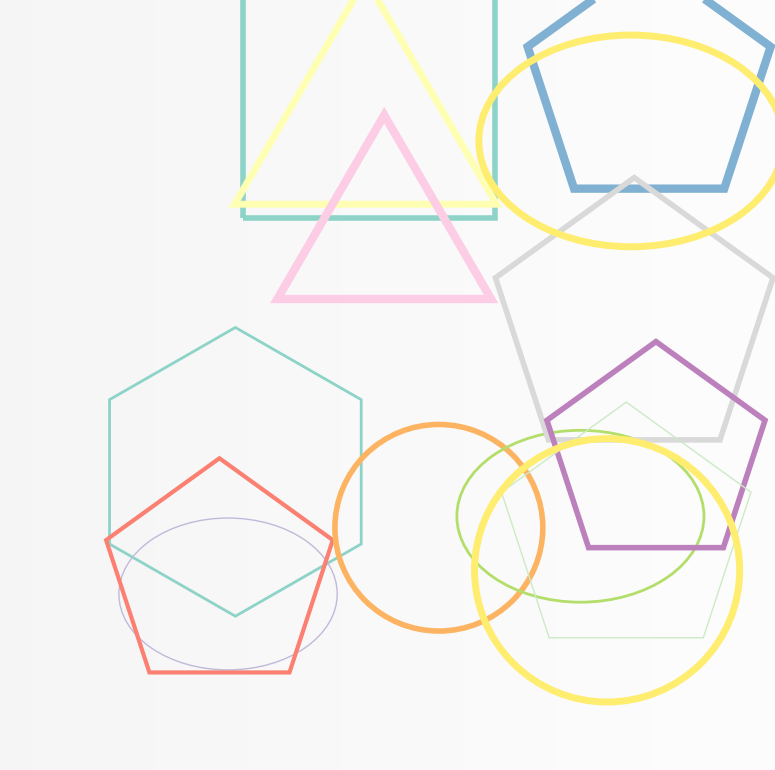[{"shape": "square", "thickness": 2, "radius": 0.81, "center": [0.476, 0.879]}, {"shape": "hexagon", "thickness": 1, "radius": 0.94, "center": [0.304, 0.387]}, {"shape": "triangle", "thickness": 2.5, "radius": 0.98, "center": [0.472, 0.832]}, {"shape": "oval", "thickness": 0.5, "radius": 0.7, "center": [0.294, 0.229]}, {"shape": "pentagon", "thickness": 1.5, "radius": 0.77, "center": [0.283, 0.251]}, {"shape": "pentagon", "thickness": 3, "radius": 0.82, "center": [0.838, 0.888]}, {"shape": "circle", "thickness": 2, "radius": 0.67, "center": [0.566, 0.315]}, {"shape": "oval", "thickness": 1, "radius": 0.8, "center": [0.749, 0.33]}, {"shape": "triangle", "thickness": 3, "radius": 0.8, "center": [0.496, 0.691]}, {"shape": "pentagon", "thickness": 2, "radius": 0.94, "center": [0.818, 0.581]}, {"shape": "pentagon", "thickness": 2, "radius": 0.74, "center": [0.846, 0.408]}, {"shape": "pentagon", "thickness": 0.5, "radius": 0.85, "center": [0.808, 0.309]}, {"shape": "oval", "thickness": 2.5, "radius": 0.98, "center": [0.814, 0.817]}, {"shape": "circle", "thickness": 2.5, "radius": 0.86, "center": [0.783, 0.259]}]